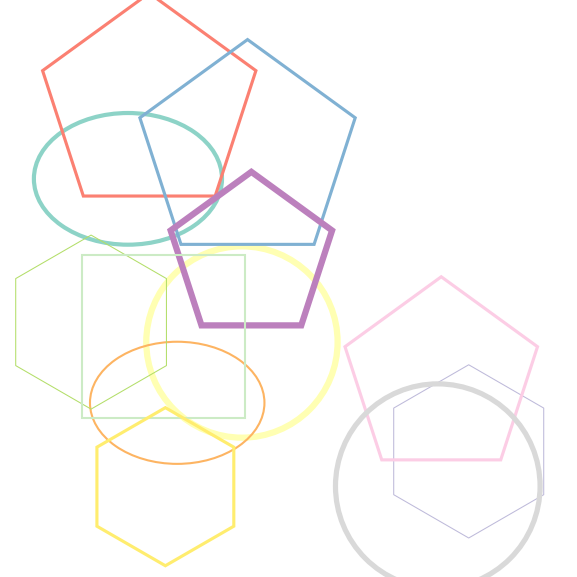[{"shape": "oval", "thickness": 2, "radius": 0.81, "center": [0.222, 0.689]}, {"shape": "circle", "thickness": 3, "radius": 0.83, "center": [0.419, 0.407]}, {"shape": "hexagon", "thickness": 0.5, "radius": 0.75, "center": [0.812, 0.218]}, {"shape": "pentagon", "thickness": 1.5, "radius": 0.97, "center": [0.258, 0.817]}, {"shape": "pentagon", "thickness": 1.5, "radius": 0.98, "center": [0.429, 0.735]}, {"shape": "oval", "thickness": 1, "radius": 0.76, "center": [0.307, 0.302]}, {"shape": "hexagon", "thickness": 0.5, "radius": 0.75, "center": [0.158, 0.441]}, {"shape": "pentagon", "thickness": 1.5, "radius": 0.88, "center": [0.764, 0.345]}, {"shape": "circle", "thickness": 2.5, "radius": 0.89, "center": [0.758, 0.157]}, {"shape": "pentagon", "thickness": 3, "radius": 0.73, "center": [0.435, 0.555]}, {"shape": "square", "thickness": 1, "radius": 0.71, "center": [0.283, 0.417]}, {"shape": "hexagon", "thickness": 1.5, "radius": 0.68, "center": [0.286, 0.156]}]